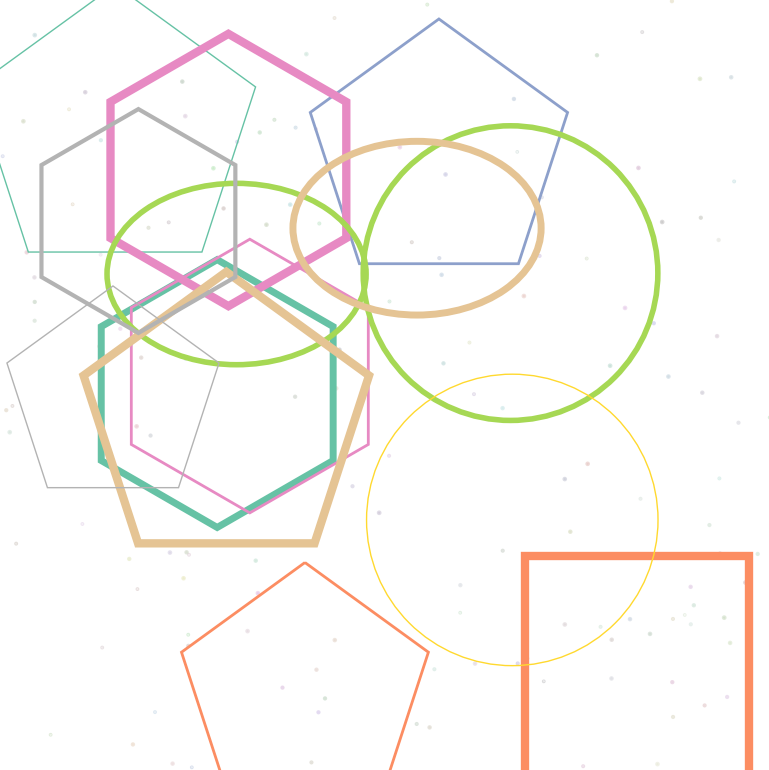[{"shape": "pentagon", "thickness": 0.5, "radius": 0.96, "center": [0.149, 0.828]}, {"shape": "hexagon", "thickness": 2.5, "radius": 0.87, "center": [0.282, 0.489]}, {"shape": "pentagon", "thickness": 1, "radius": 0.84, "center": [0.396, 0.101]}, {"shape": "square", "thickness": 3, "radius": 0.73, "center": [0.828, 0.132]}, {"shape": "pentagon", "thickness": 1, "radius": 0.88, "center": [0.57, 0.8]}, {"shape": "hexagon", "thickness": 3, "radius": 0.88, "center": [0.297, 0.779]}, {"shape": "hexagon", "thickness": 1, "radius": 0.89, "center": [0.324, 0.512]}, {"shape": "circle", "thickness": 2, "radius": 0.96, "center": [0.663, 0.645]}, {"shape": "oval", "thickness": 2, "radius": 0.84, "center": [0.307, 0.644]}, {"shape": "circle", "thickness": 0.5, "radius": 0.95, "center": [0.665, 0.325]}, {"shape": "pentagon", "thickness": 3, "radius": 0.97, "center": [0.294, 0.452]}, {"shape": "oval", "thickness": 2.5, "radius": 0.81, "center": [0.542, 0.704]}, {"shape": "pentagon", "thickness": 0.5, "radius": 0.72, "center": [0.147, 0.484]}, {"shape": "hexagon", "thickness": 1.5, "radius": 0.73, "center": [0.18, 0.713]}]